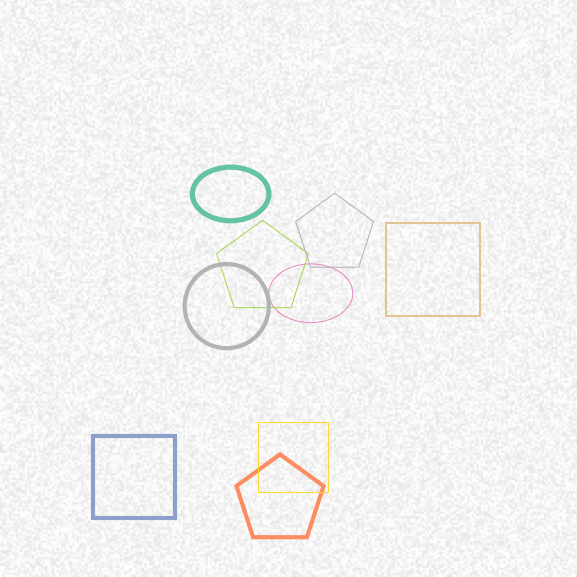[{"shape": "oval", "thickness": 2.5, "radius": 0.33, "center": [0.399, 0.663]}, {"shape": "pentagon", "thickness": 2, "radius": 0.4, "center": [0.485, 0.133]}, {"shape": "square", "thickness": 2, "radius": 0.36, "center": [0.232, 0.173]}, {"shape": "oval", "thickness": 0.5, "radius": 0.36, "center": [0.538, 0.491]}, {"shape": "pentagon", "thickness": 0.5, "radius": 0.42, "center": [0.455, 0.534]}, {"shape": "square", "thickness": 0.5, "radius": 0.3, "center": [0.508, 0.208]}, {"shape": "square", "thickness": 1, "radius": 0.4, "center": [0.749, 0.532]}, {"shape": "pentagon", "thickness": 0.5, "radius": 0.35, "center": [0.579, 0.594]}, {"shape": "circle", "thickness": 2, "radius": 0.36, "center": [0.393, 0.469]}]